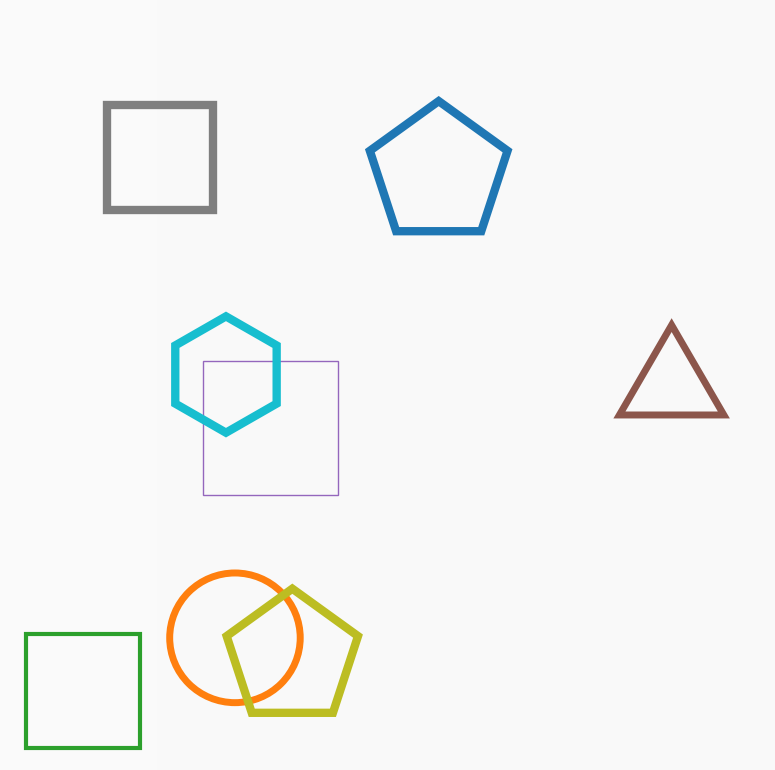[{"shape": "pentagon", "thickness": 3, "radius": 0.47, "center": [0.566, 0.775]}, {"shape": "circle", "thickness": 2.5, "radius": 0.42, "center": [0.303, 0.172]}, {"shape": "square", "thickness": 1.5, "radius": 0.37, "center": [0.107, 0.103]}, {"shape": "square", "thickness": 0.5, "radius": 0.44, "center": [0.349, 0.444]}, {"shape": "triangle", "thickness": 2.5, "radius": 0.39, "center": [0.867, 0.5]}, {"shape": "square", "thickness": 3, "radius": 0.34, "center": [0.206, 0.795]}, {"shape": "pentagon", "thickness": 3, "radius": 0.45, "center": [0.377, 0.146]}, {"shape": "hexagon", "thickness": 3, "radius": 0.38, "center": [0.292, 0.514]}]